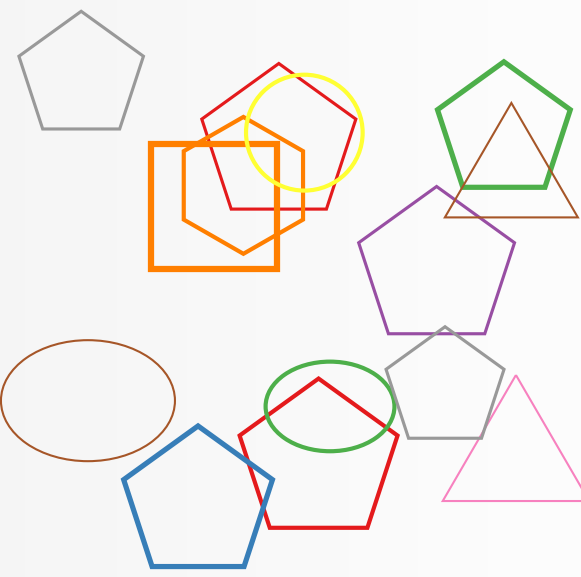[{"shape": "pentagon", "thickness": 1.5, "radius": 0.7, "center": [0.48, 0.75]}, {"shape": "pentagon", "thickness": 2, "radius": 0.71, "center": [0.548, 0.201]}, {"shape": "pentagon", "thickness": 2.5, "radius": 0.67, "center": [0.341, 0.127]}, {"shape": "oval", "thickness": 2, "radius": 0.55, "center": [0.568, 0.295]}, {"shape": "pentagon", "thickness": 2.5, "radius": 0.6, "center": [0.867, 0.772]}, {"shape": "pentagon", "thickness": 1.5, "radius": 0.7, "center": [0.751, 0.535]}, {"shape": "square", "thickness": 3, "radius": 0.54, "center": [0.368, 0.641]}, {"shape": "hexagon", "thickness": 2, "radius": 0.59, "center": [0.419, 0.678]}, {"shape": "circle", "thickness": 2, "radius": 0.5, "center": [0.524, 0.769]}, {"shape": "oval", "thickness": 1, "radius": 0.75, "center": [0.151, 0.305]}, {"shape": "triangle", "thickness": 1, "radius": 0.66, "center": [0.88, 0.689]}, {"shape": "triangle", "thickness": 1, "radius": 0.73, "center": [0.888, 0.204]}, {"shape": "pentagon", "thickness": 1.5, "radius": 0.56, "center": [0.14, 0.867]}, {"shape": "pentagon", "thickness": 1.5, "radius": 0.53, "center": [0.766, 0.327]}]